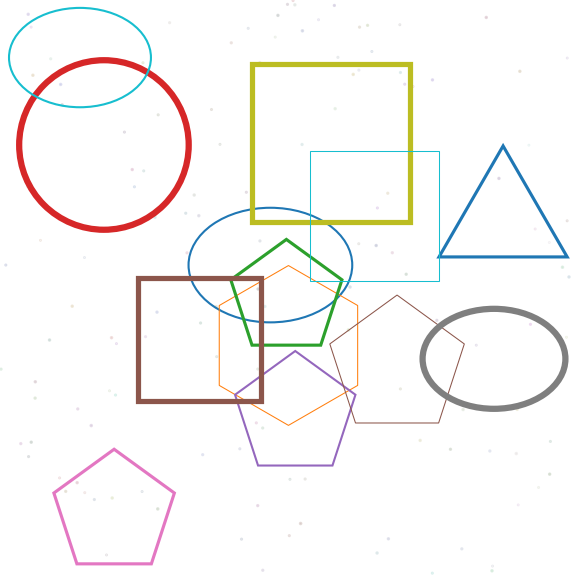[{"shape": "triangle", "thickness": 1.5, "radius": 0.64, "center": [0.871, 0.618]}, {"shape": "oval", "thickness": 1, "radius": 0.71, "center": [0.468, 0.54]}, {"shape": "hexagon", "thickness": 0.5, "radius": 0.69, "center": [0.499, 0.401]}, {"shape": "pentagon", "thickness": 1.5, "radius": 0.51, "center": [0.496, 0.483]}, {"shape": "circle", "thickness": 3, "radius": 0.73, "center": [0.18, 0.748]}, {"shape": "pentagon", "thickness": 1, "radius": 0.55, "center": [0.511, 0.282]}, {"shape": "pentagon", "thickness": 0.5, "radius": 0.61, "center": [0.688, 0.366]}, {"shape": "square", "thickness": 2.5, "radius": 0.53, "center": [0.346, 0.411]}, {"shape": "pentagon", "thickness": 1.5, "radius": 0.55, "center": [0.198, 0.112]}, {"shape": "oval", "thickness": 3, "radius": 0.62, "center": [0.855, 0.378]}, {"shape": "square", "thickness": 2.5, "radius": 0.68, "center": [0.574, 0.751]}, {"shape": "square", "thickness": 0.5, "radius": 0.56, "center": [0.649, 0.625]}, {"shape": "oval", "thickness": 1, "radius": 0.61, "center": [0.138, 0.899]}]